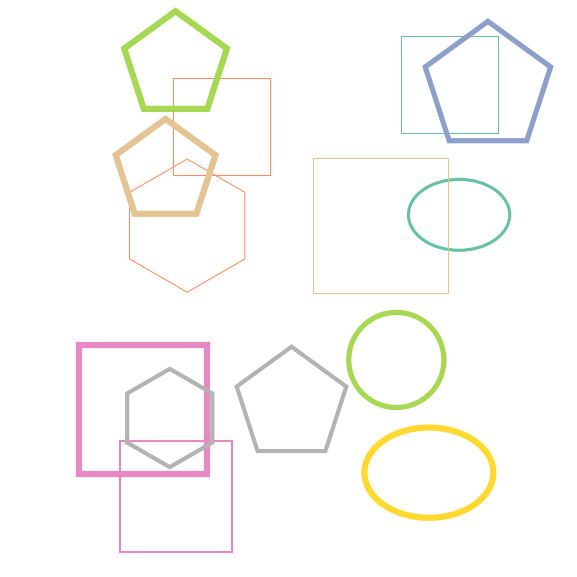[{"shape": "square", "thickness": 0.5, "radius": 0.42, "center": [0.778, 0.853]}, {"shape": "oval", "thickness": 1.5, "radius": 0.44, "center": [0.795, 0.627]}, {"shape": "square", "thickness": 0.5, "radius": 0.42, "center": [0.384, 0.78]}, {"shape": "hexagon", "thickness": 0.5, "radius": 0.58, "center": [0.324, 0.608]}, {"shape": "pentagon", "thickness": 2.5, "radius": 0.57, "center": [0.845, 0.848]}, {"shape": "square", "thickness": 3, "radius": 0.56, "center": [0.247, 0.29]}, {"shape": "square", "thickness": 1, "radius": 0.48, "center": [0.304, 0.139]}, {"shape": "pentagon", "thickness": 3, "radius": 0.47, "center": [0.304, 0.886]}, {"shape": "circle", "thickness": 2.5, "radius": 0.41, "center": [0.686, 0.376]}, {"shape": "oval", "thickness": 3, "radius": 0.56, "center": [0.743, 0.181]}, {"shape": "square", "thickness": 0.5, "radius": 0.58, "center": [0.659, 0.609]}, {"shape": "pentagon", "thickness": 3, "radius": 0.45, "center": [0.287, 0.702]}, {"shape": "pentagon", "thickness": 2, "radius": 0.5, "center": [0.505, 0.299]}, {"shape": "hexagon", "thickness": 2, "radius": 0.43, "center": [0.294, 0.275]}]